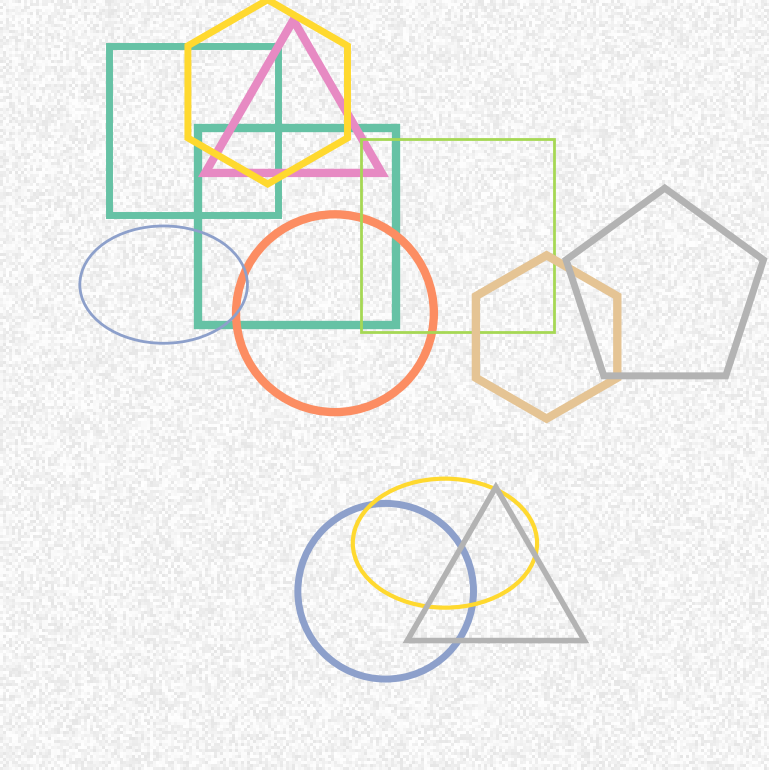[{"shape": "square", "thickness": 2.5, "radius": 0.55, "center": [0.251, 0.831]}, {"shape": "square", "thickness": 3, "radius": 0.64, "center": [0.386, 0.706]}, {"shape": "circle", "thickness": 3, "radius": 0.64, "center": [0.435, 0.593]}, {"shape": "circle", "thickness": 2.5, "radius": 0.57, "center": [0.501, 0.232]}, {"shape": "oval", "thickness": 1, "radius": 0.54, "center": [0.213, 0.63]}, {"shape": "triangle", "thickness": 3, "radius": 0.66, "center": [0.381, 0.842]}, {"shape": "square", "thickness": 1, "radius": 0.63, "center": [0.594, 0.694]}, {"shape": "hexagon", "thickness": 2.5, "radius": 0.6, "center": [0.348, 0.881]}, {"shape": "oval", "thickness": 1.5, "radius": 0.6, "center": [0.578, 0.295]}, {"shape": "hexagon", "thickness": 3, "radius": 0.53, "center": [0.71, 0.562]}, {"shape": "pentagon", "thickness": 2.5, "radius": 0.67, "center": [0.863, 0.621]}, {"shape": "triangle", "thickness": 2, "radius": 0.66, "center": [0.644, 0.235]}]